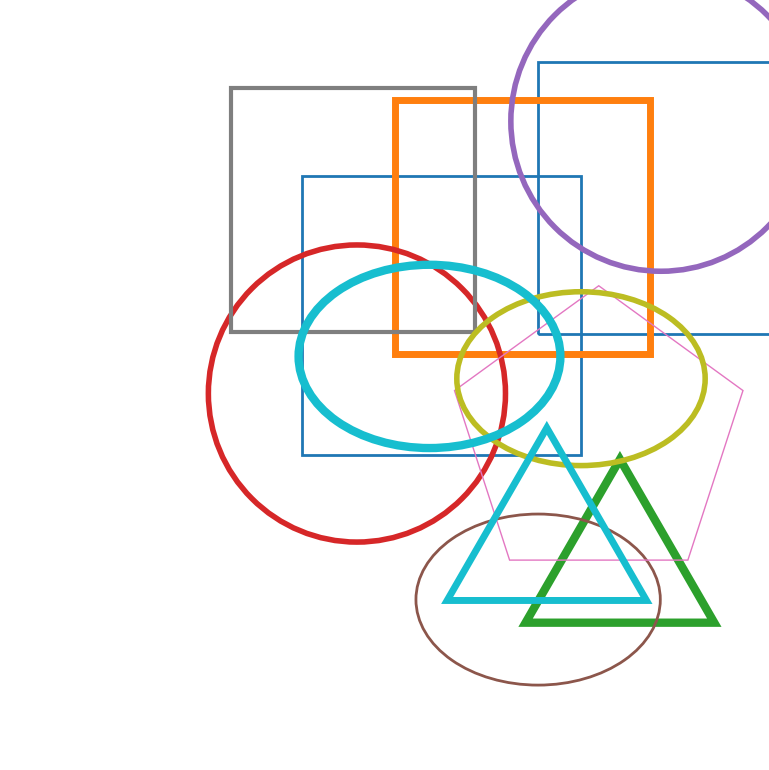[{"shape": "square", "thickness": 1, "radius": 0.88, "center": [0.875, 0.743]}, {"shape": "square", "thickness": 1, "radius": 0.91, "center": [0.573, 0.59]}, {"shape": "square", "thickness": 2.5, "radius": 0.83, "center": [0.679, 0.705]}, {"shape": "triangle", "thickness": 3, "radius": 0.71, "center": [0.805, 0.262]}, {"shape": "circle", "thickness": 2, "radius": 0.96, "center": [0.464, 0.489]}, {"shape": "circle", "thickness": 2, "radius": 0.97, "center": [0.858, 0.843]}, {"shape": "oval", "thickness": 1, "radius": 0.79, "center": [0.699, 0.221]}, {"shape": "pentagon", "thickness": 0.5, "radius": 0.98, "center": [0.778, 0.432]}, {"shape": "square", "thickness": 1.5, "radius": 0.79, "center": [0.459, 0.728]}, {"shape": "oval", "thickness": 2, "radius": 0.81, "center": [0.755, 0.508]}, {"shape": "triangle", "thickness": 2.5, "radius": 0.75, "center": [0.71, 0.295]}, {"shape": "oval", "thickness": 3, "radius": 0.85, "center": [0.558, 0.537]}]